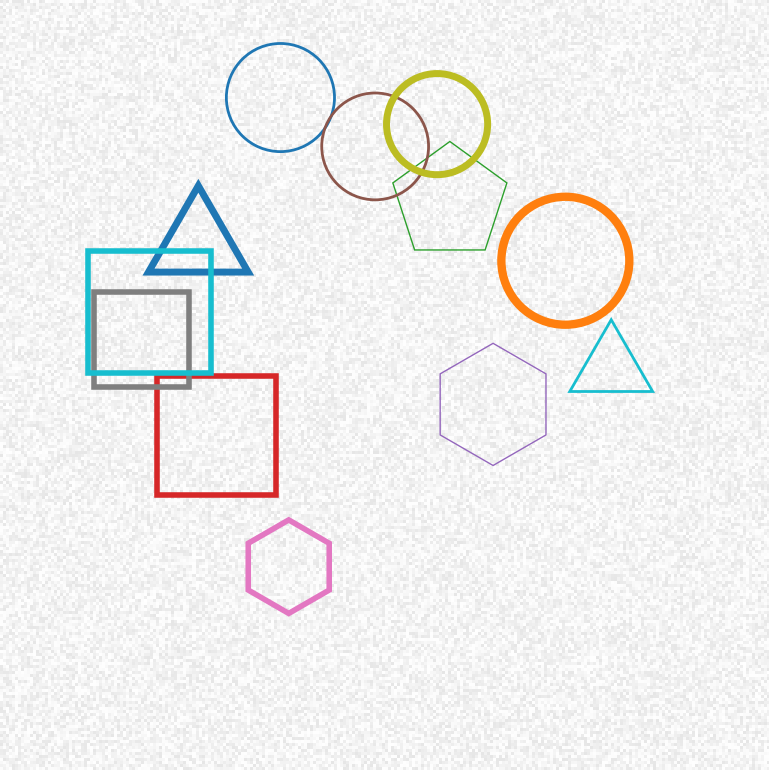[{"shape": "circle", "thickness": 1, "radius": 0.35, "center": [0.364, 0.873]}, {"shape": "triangle", "thickness": 2.5, "radius": 0.37, "center": [0.258, 0.684]}, {"shape": "circle", "thickness": 3, "radius": 0.42, "center": [0.734, 0.661]}, {"shape": "pentagon", "thickness": 0.5, "radius": 0.39, "center": [0.584, 0.738]}, {"shape": "square", "thickness": 2, "radius": 0.38, "center": [0.281, 0.434]}, {"shape": "hexagon", "thickness": 0.5, "radius": 0.4, "center": [0.64, 0.475]}, {"shape": "circle", "thickness": 1, "radius": 0.35, "center": [0.487, 0.81]}, {"shape": "hexagon", "thickness": 2, "radius": 0.3, "center": [0.375, 0.264]}, {"shape": "square", "thickness": 2, "radius": 0.31, "center": [0.184, 0.559]}, {"shape": "circle", "thickness": 2.5, "radius": 0.33, "center": [0.568, 0.839]}, {"shape": "triangle", "thickness": 1, "radius": 0.31, "center": [0.794, 0.523]}, {"shape": "square", "thickness": 2, "radius": 0.4, "center": [0.194, 0.595]}]